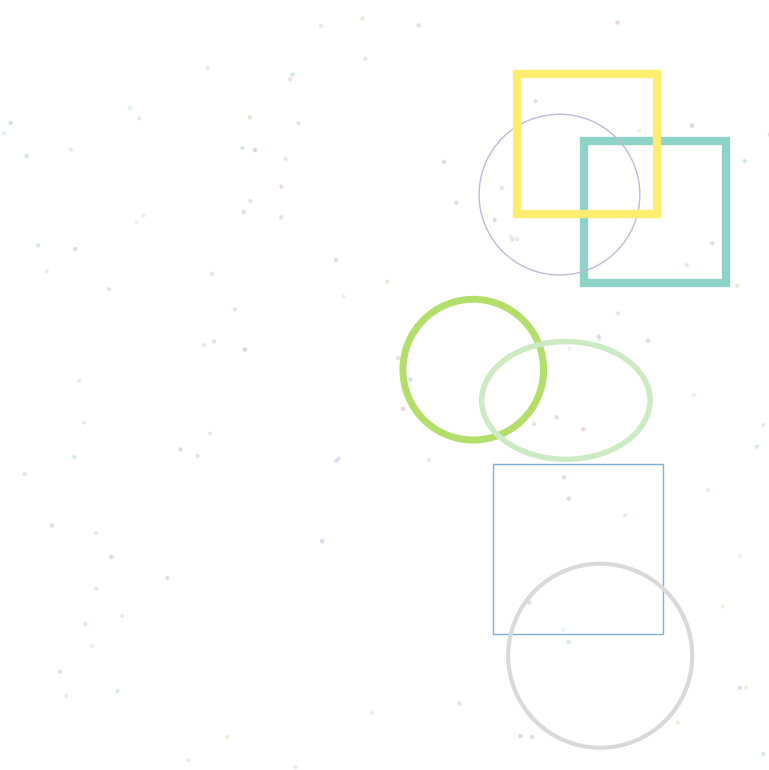[{"shape": "square", "thickness": 3, "radius": 0.46, "center": [0.851, 0.724]}, {"shape": "circle", "thickness": 0.5, "radius": 0.52, "center": [0.727, 0.747]}, {"shape": "square", "thickness": 0.5, "radius": 0.55, "center": [0.751, 0.287]}, {"shape": "circle", "thickness": 2.5, "radius": 0.46, "center": [0.615, 0.52]}, {"shape": "circle", "thickness": 1.5, "radius": 0.6, "center": [0.779, 0.148]}, {"shape": "oval", "thickness": 2, "radius": 0.55, "center": [0.735, 0.48]}, {"shape": "square", "thickness": 3, "radius": 0.45, "center": [0.763, 0.813]}]